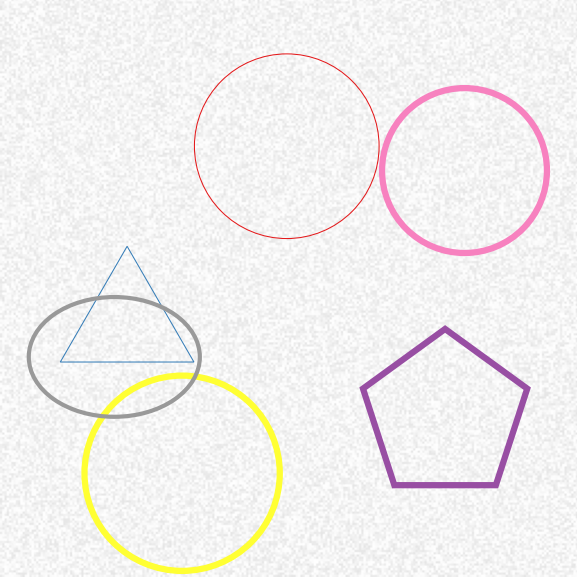[{"shape": "circle", "thickness": 0.5, "radius": 0.8, "center": [0.497, 0.746]}, {"shape": "triangle", "thickness": 0.5, "radius": 0.67, "center": [0.22, 0.439]}, {"shape": "pentagon", "thickness": 3, "radius": 0.75, "center": [0.771, 0.28]}, {"shape": "circle", "thickness": 3, "radius": 0.85, "center": [0.315, 0.18]}, {"shape": "circle", "thickness": 3, "radius": 0.71, "center": [0.804, 0.704]}, {"shape": "oval", "thickness": 2, "radius": 0.74, "center": [0.198, 0.381]}]